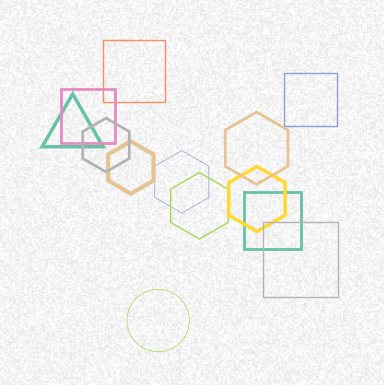[{"shape": "triangle", "thickness": 2.5, "radius": 0.46, "center": [0.189, 0.665]}, {"shape": "square", "thickness": 2, "radius": 0.37, "center": [0.707, 0.428]}, {"shape": "square", "thickness": 1, "radius": 0.4, "center": [0.347, 0.815]}, {"shape": "hexagon", "thickness": 0.5, "radius": 0.41, "center": [0.472, 0.528]}, {"shape": "square", "thickness": 1, "radius": 0.34, "center": [0.806, 0.741]}, {"shape": "square", "thickness": 2, "radius": 0.35, "center": [0.228, 0.699]}, {"shape": "circle", "thickness": 0.5, "radius": 0.41, "center": [0.411, 0.168]}, {"shape": "hexagon", "thickness": 1, "radius": 0.43, "center": [0.518, 0.465]}, {"shape": "hexagon", "thickness": 2.5, "radius": 0.42, "center": [0.667, 0.483]}, {"shape": "hexagon", "thickness": 3, "radius": 0.34, "center": [0.34, 0.565]}, {"shape": "hexagon", "thickness": 2, "radius": 0.47, "center": [0.666, 0.615]}, {"shape": "hexagon", "thickness": 2, "radius": 0.35, "center": [0.275, 0.623]}, {"shape": "square", "thickness": 1, "radius": 0.49, "center": [0.78, 0.326]}]